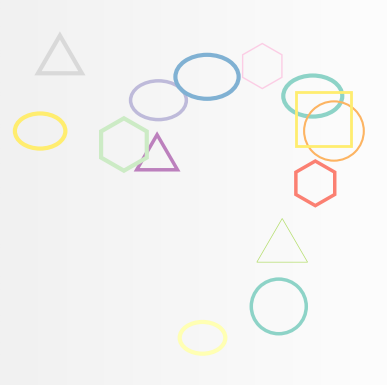[{"shape": "oval", "thickness": 3, "radius": 0.38, "center": [0.807, 0.751]}, {"shape": "circle", "thickness": 2.5, "radius": 0.35, "center": [0.719, 0.204]}, {"shape": "oval", "thickness": 3, "radius": 0.29, "center": [0.523, 0.123]}, {"shape": "oval", "thickness": 2.5, "radius": 0.36, "center": [0.409, 0.74]}, {"shape": "hexagon", "thickness": 2.5, "radius": 0.29, "center": [0.814, 0.524]}, {"shape": "oval", "thickness": 3, "radius": 0.41, "center": [0.534, 0.8]}, {"shape": "circle", "thickness": 1.5, "radius": 0.39, "center": [0.862, 0.66]}, {"shape": "triangle", "thickness": 0.5, "radius": 0.38, "center": [0.728, 0.357]}, {"shape": "hexagon", "thickness": 1, "radius": 0.29, "center": [0.677, 0.828]}, {"shape": "triangle", "thickness": 3, "radius": 0.33, "center": [0.155, 0.842]}, {"shape": "triangle", "thickness": 2.5, "radius": 0.3, "center": [0.405, 0.589]}, {"shape": "hexagon", "thickness": 3, "radius": 0.34, "center": [0.32, 0.625]}, {"shape": "square", "thickness": 2, "radius": 0.35, "center": [0.835, 0.692]}, {"shape": "oval", "thickness": 3, "radius": 0.33, "center": [0.104, 0.66]}]